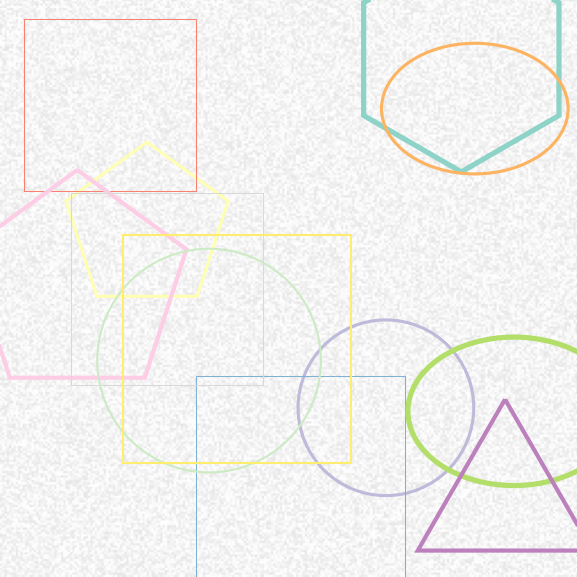[{"shape": "hexagon", "thickness": 2.5, "radius": 0.98, "center": [0.799, 0.897]}, {"shape": "pentagon", "thickness": 1.5, "radius": 0.74, "center": [0.255, 0.605]}, {"shape": "circle", "thickness": 1.5, "radius": 0.76, "center": [0.668, 0.293]}, {"shape": "square", "thickness": 0.5, "radius": 0.74, "center": [0.191, 0.817]}, {"shape": "square", "thickness": 0.5, "radius": 0.9, "center": [0.52, 0.167]}, {"shape": "oval", "thickness": 1.5, "radius": 0.81, "center": [0.822, 0.811]}, {"shape": "oval", "thickness": 2.5, "radius": 0.92, "center": [0.89, 0.287]}, {"shape": "pentagon", "thickness": 2, "radius": 0.99, "center": [0.134, 0.506]}, {"shape": "square", "thickness": 0.5, "radius": 0.83, "center": [0.29, 0.498]}, {"shape": "triangle", "thickness": 2, "radius": 0.87, "center": [0.875, 0.133]}, {"shape": "circle", "thickness": 1, "radius": 0.97, "center": [0.362, 0.375]}, {"shape": "square", "thickness": 1, "radius": 0.99, "center": [0.411, 0.395]}]